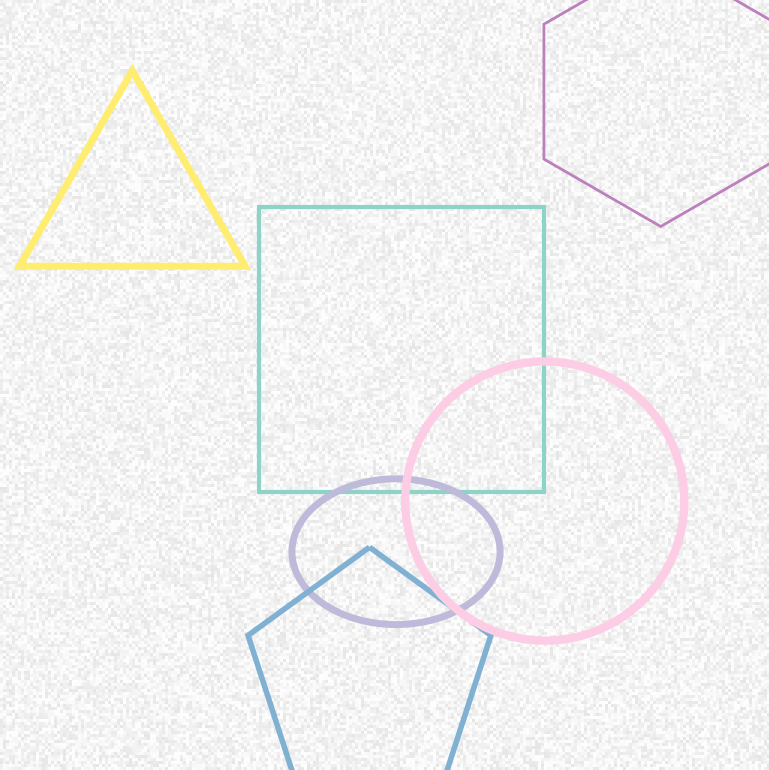[{"shape": "square", "thickness": 1.5, "radius": 0.93, "center": [0.521, 0.546]}, {"shape": "oval", "thickness": 2.5, "radius": 0.68, "center": [0.514, 0.284]}, {"shape": "pentagon", "thickness": 2, "radius": 0.83, "center": [0.48, 0.124]}, {"shape": "circle", "thickness": 3, "radius": 0.91, "center": [0.708, 0.349]}, {"shape": "hexagon", "thickness": 1, "radius": 0.88, "center": [0.858, 0.881]}, {"shape": "triangle", "thickness": 2.5, "radius": 0.85, "center": [0.172, 0.739]}]